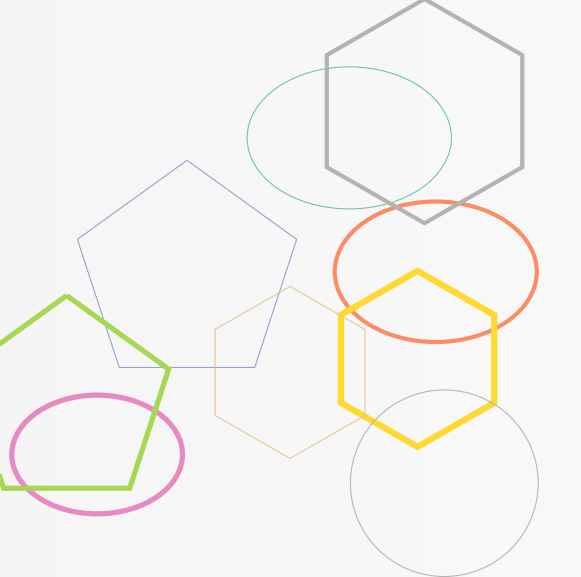[{"shape": "oval", "thickness": 0.5, "radius": 0.88, "center": [0.601, 0.76]}, {"shape": "oval", "thickness": 2, "radius": 0.87, "center": [0.75, 0.529]}, {"shape": "pentagon", "thickness": 0.5, "radius": 0.99, "center": [0.322, 0.523]}, {"shape": "oval", "thickness": 2.5, "radius": 0.73, "center": [0.167, 0.212]}, {"shape": "pentagon", "thickness": 2.5, "radius": 0.92, "center": [0.115, 0.303]}, {"shape": "hexagon", "thickness": 3, "radius": 0.76, "center": [0.718, 0.378]}, {"shape": "hexagon", "thickness": 0.5, "radius": 0.74, "center": [0.499, 0.354]}, {"shape": "circle", "thickness": 0.5, "radius": 0.81, "center": [0.764, 0.162]}, {"shape": "hexagon", "thickness": 2, "radius": 0.97, "center": [0.73, 0.807]}]